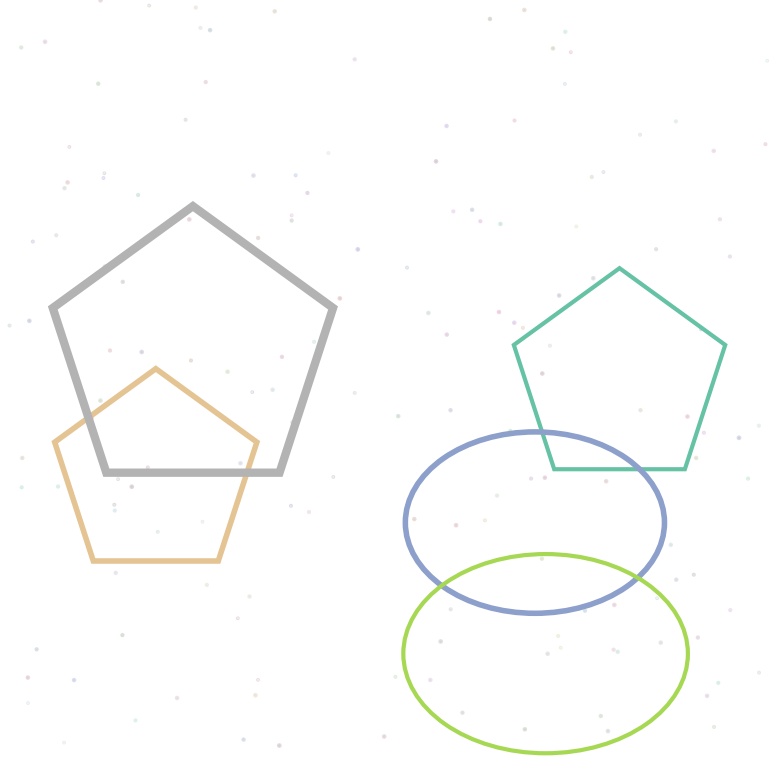[{"shape": "pentagon", "thickness": 1.5, "radius": 0.72, "center": [0.805, 0.507]}, {"shape": "oval", "thickness": 2, "radius": 0.84, "center": [0.695, 0.321]}, {"shape": "oval", "thickness": 1.5, "radius": 0.92, "center": [0.709, 0.151]}, {"shape": "pentagon", "thickness": 2, "radius": 0.69, "center": [0.202, 0.383]}, {"shape": "pentagon", "thickness": 3, "radius": 0.96, "center": [0.251, 0.541]}]